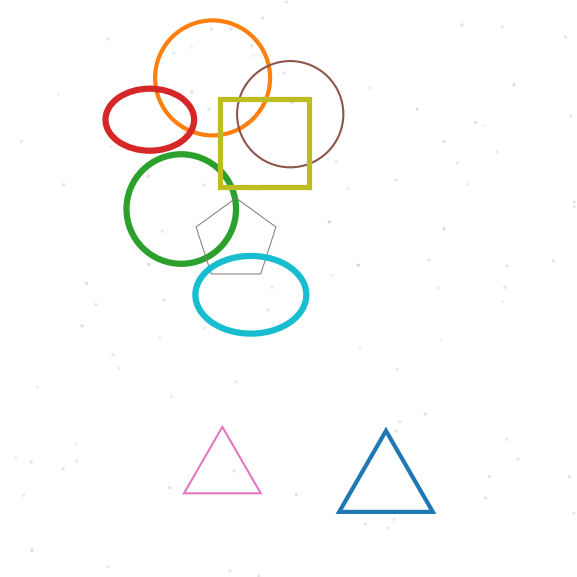[{"shape": "triangle", "thickness": 2, "radius": 0.47, "center": [0.668, 0.16]}, {"shape": "circle", "thickness": 2, "radius": 0.5, "center": [0.368, 0.864]}, {"shape": "circle", "thickness": 3, "radius": 0.47, "center": [0.314, 0.637]}, {"shape": "oval", "thickness": 3, "radius": 0.38, "center": [0.259, 0.792]}, {"shape": "circle", "thickness": 1, "radius": 0.46, "center": [0.503, 0.801]}, {"shape": "triangle", "thickness": 1, "radius": 0.38, "center": [0.385, 0.183]}, {"shape": "pentagon", "thickness": 0.5, "radius": 0.36, "center": [0.409, 0.584]}, {"shape": "square", "thickness": 2.5, "radius": 0.38, "center": [0.458, 0.752]}, {"shape": "oval", "thickness": 3, "radius": 0.48, "center": [0.434, 0.489]}]